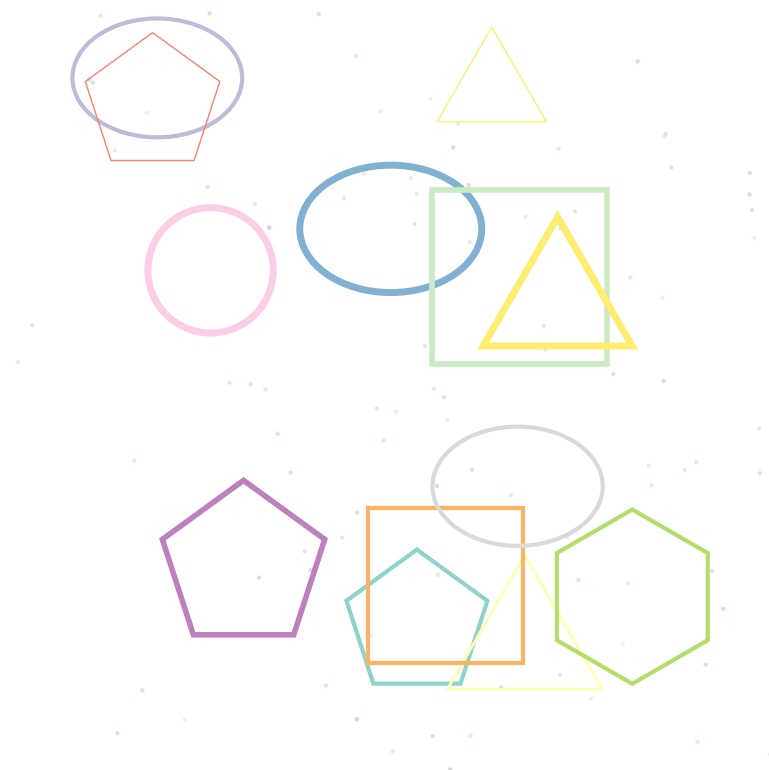[{"shape": "pentagon", "thickness": 1.5, "radius": 0.48, "center": [0.541, 0.19]}, {"shape": "triangle", "thickness": 1, "radius": 0.58, "center": [0.682, 0.163]}, {"shape": "oval", "thickness": 1.5, "radius": 0.55, "center": [0.204, 0.899]}, {"shape": "pentagon", "thickness": 0.5, "radius": 0.46, "center": [0.198, 0.866]}, {"shape": "oval", "thickness": 2.5, "radius": 0.59, "center": [0.507, 0.703]}, {"shape": "square", "thickness": 1.5, "radius": 0.5, "center": [0.579, 0.24]}, {"shape": "hexagon", "thickness": 1.5, "radius": 0.57, "center": [0.821, 0.225]}, {"shape": "circle", "thickness": 2.5, "radius": 0.41, "center": [0.273, 0.649]}, {"shape": "oval", "thickness": 1.5, "radius": 0.55, "center": [0.672, 0.369]}, {"shape": "pentagon", "thickness": 2, "radius": 0.55, "center": [0.316, 0.265]}, {"shape": "square", "thickness": 2, "radius": 0.57, "center": [0.675, 0.64]}, {"shape": "triangle", "thickness": 2.5, "radius": 0.56, "center": [0.724, 0.607]}, {"shape": "triangle", "thickness": 0.5, "radius": 0.41, "center": [0.639, 0.883]}]